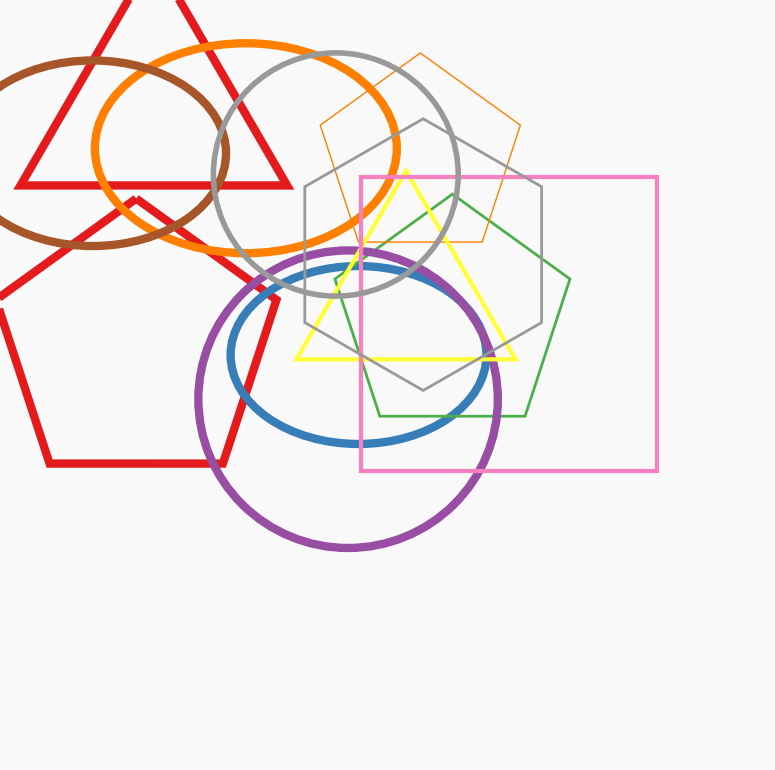[{"shape": "triangle", "thickness": 3, "radius": 0.99, "center": [0.198, 0.858]}, {"shape": "pentagon", "thickness": 3, "radius": 0.95, "center": [0.176, 0.552]}, {"shape": "oval", "thickness": 3, "radius": 0.83, "center": [0.463, 0.539]}, {"shape": "pentagon", "thickness": 1, "radius": 0.8, "center": [0.584, 0.588]}, {"shape": "circle", "thickness": 3, "radius": 0.97, "center": [0.449, 0.482]}, {"shape": "pentagon", "thickness": 0.5, "radius": 0.68, "center": [0.542, 0.795]}, {"shape": "oval", "thickness": 3, "radius": 0.97, "center": [0.317, 0.807]}, {"shape": "triangle", "thickness": 1.5, "radius": 0.82, "center": [0.524, 0.615]}, {"shape": "oval", "thickness": 3, "radius": 0.86, "center": [0.12, 0.801]}, {"shape": "square", "thickness": 1.5, "radius": 0.95, "center": [0.657, 0.579]}, {"shape": "circle", "thickness": 2, "radius": 0.79, "center": [0.433, 0.773]}, {"shape": "hexagon", "thickness": 1, "radius": 0.88, "center": [0.546, 0.669]}]